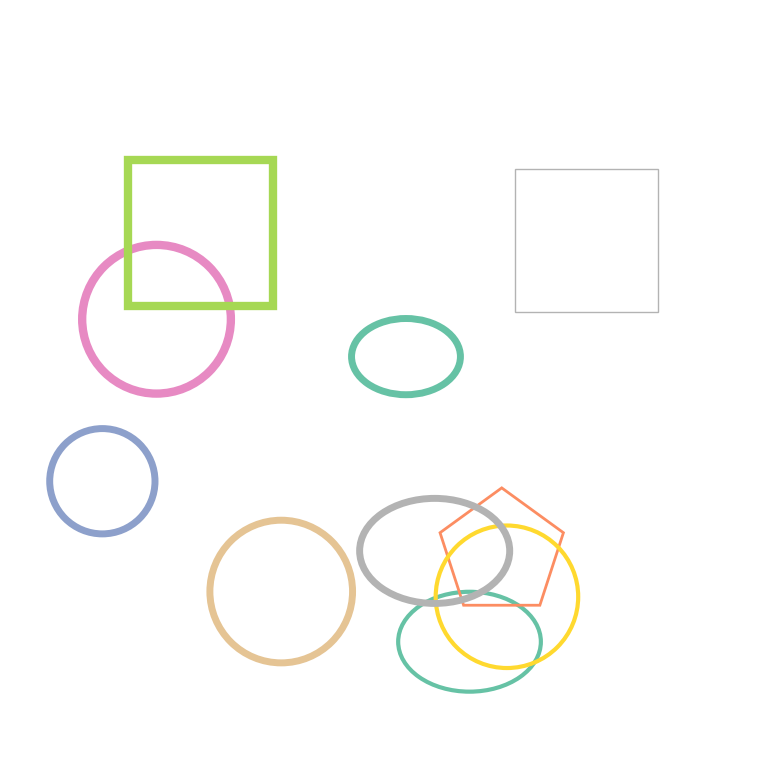[{"shape": "oval", "thickness": 2.5, "radius": 0.35, "center": [0.527, 0.537]}, {"shape": "oval", "thickness": 1.5, "radius": 0.46, "center": [0.61, 0.167]}, {"shape": "pentagon", "thickness": 1, "radius": 0.42, "center": [0.652, 0.282]}, {"shape": "circle", "thickness": 2.5, "radius": 0.34, "center": [0.133, 0.375]}, {"shape": "circle", "thickness": 3, "radius": 0.48, "center": [0.203, 0.585]}, {"shape": "square", "thickness": 3, "radius": 0.47, "center": [0.26, 0.697]}, {"shape": "circle", "thickness": 1.5, "radius": 0.46, "center": [0.658, 0.225]}, {"shape": "circle", "thickness": 2.5, "radius": 0.46, "center": [0.365, 0.232]}, {"shape": "oval", "thickness": 2.5, "radius": 0.49, "center": [0.564, 0.285]}, {"shape": "square", "thickness": 0.5, "radius": 0.47, "center": [0.762, 0.687]}]